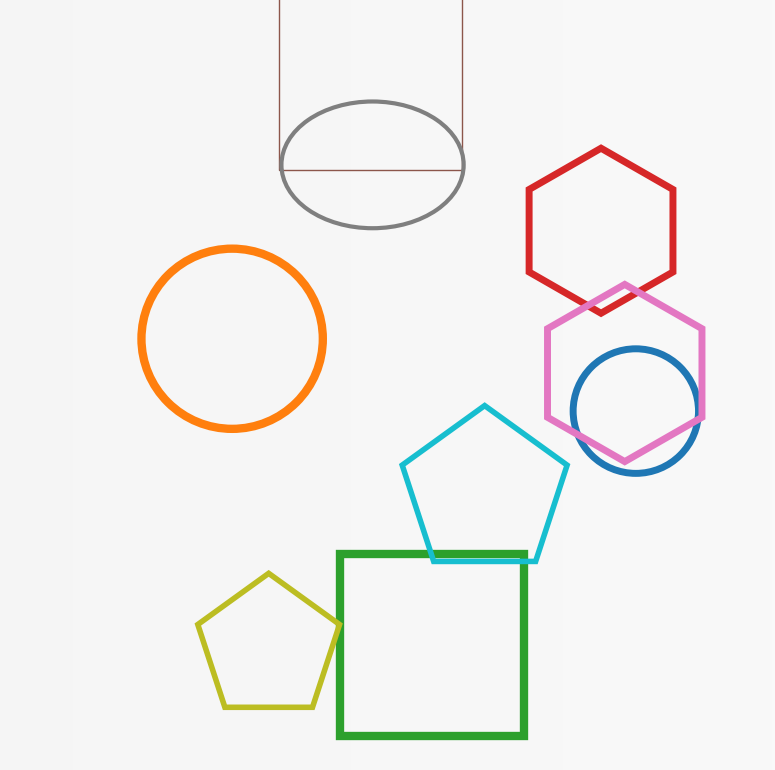[{"shape": "circle", "thickness": 2.5, "radius": 0.4, "center": [0.82, 0.466]}, {"shape": "circle", "thickness": 3, "radius": 0.59, "center": [0.3, 0.56]}, {"shape": "square", "thickness": 3, "radius": 0.59, "center": [0.557, 0.162]}, {"shape": "hexagon", "thickness": 2.5, "radius": 0.54, "center": [0.776, 0.7]}, {"shape": "square", "thickness": 0.5, "radius": 0.59, "center": [0.478, 0.897]}, {"shape": "hexagon", "thickness": 2.5, "radius": 0.58, "center": [0.806, 0.516]}, {"shape": "oval", "thickness": 1.5, "radius": 0.59, "center": [0.481, 0.786]}, {"shape": "pentagon", "thickness": 2, "radius": 0.48, "center": [0.347, 0.159]}, {"shape": "pentagon", "thickness": 2, "radius": 0.56, "center": [0.625, 0.361]}]